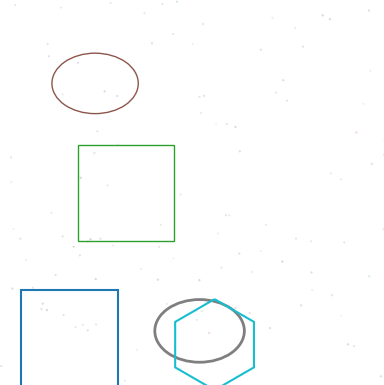[{"shape": "square", "thickness": 1.5, "radius": 0.63, "center": [0.18, 0.121]}, {"shape": "square", "thickness": 1, "radius": 0.62, "center": [0.327, 0.498]}, {"shape": "oval", "thickness": 1, "radius": 0.56, "center": [0.247, 0.783]}, {"shape": "oval", "thickness": 2, "radius": 0.58, "center": [0.518, 0.141]}, {"shape": "hexagon", "thickness": 1.5, "radius": 0.59, "center": [0.557, 0.105]}]